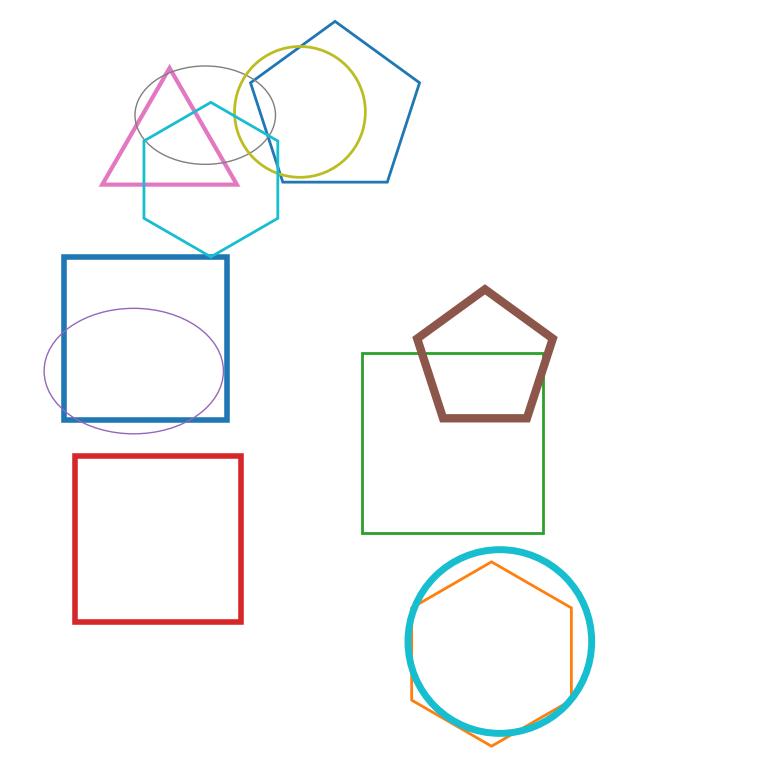[{"shape": "pentagon", "thickness": 1, "radius": 0.58, "center": [0.435, 0.857]}, {"shape": "square", "thickness": 2, "radius": 0.53, "center": [0.189, 0.561]}, {"shape": "hexagon", "thickness": 1, "radius": 0.6, "center": [0.638, 0.151]}, {"shape": "square", "thickness": 1, "radius": 0.58, "center": [0.588, 0.425]}, {"shape": "square", "thickness": 2, "radius": 0.54, "center": [0.205, 0.3]}, {"shape": "oval", "thickness": 0.5, "radius": 0.58, "center": [0.174, 0.518]}, {"shape": "pentagon", "thickness": 3, "radius": 0.46, "center": [0.63, 0.532]}, {"shape": "triangle", "thickness": 1.5, "radius": 0.5, "center": [0.22, 0.811]}, {"shape": "oval", "thickness": 0.5, "radius": 0.46, "center": [0.267, 0.85]}, {"shape": "circle", "thickness": 1, "radius": 0.42, "center": [0.39, 0.855]}, {"shape": "circle", "thickness": 2.5, "radius": 0.6, "center": [0.649, 0.167]}, {"shape": "hexagon", "thickness": 1, "radius": 0.5, "center": [0.274, 0.767]}]